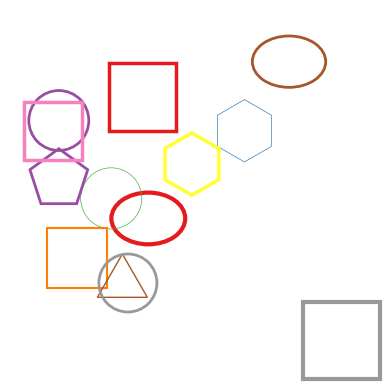[{"shape": "oval", "thickness": 3, "radius": 0.48, "center": [0.385, 0.433]}, {"shape": "square", "thickness": 2.5, "radius": 0.44, "center": [0.37, 0.749]}, {"shape": "hexagon", "thickness": 0.5, "radius": 0.4, "center": [0.635, 0.66]}, {"shape": "circle", "thickness": 0.5, "radius": 0.4, "center": [0.289, 0.485]}, {"shape": "circle", "thickness": 2, "radius": 0.39, "center": [0.153, 0.687]}, {"shape": "pentagon", "thickness": 2, "radius": 0.39, "center": [0.153, 0.535]}, {"shape": "square", "thickness": 1.5, "radius": 0.39, "center": [0.2, 0.33]}, {"shape": "hexagon", "thickness": 2.5, "radius": 0.4, "center": [0.498, 0.574]}, {"shape": "triangle", "thickness": 1, "radius": 0.37, "center": [0.318, 0.265]}, {"shape": "oval", "thickness": 2, "radius": 0.48, "center": [0.751, 0.84]}, {"shape": "square", "thickness": 2.5, "radius": 0.38, "center": [0.138, 0.659]}, {"shape": "square", "thickness": 3, "radius": 0.5, "center": [0.887, 0.116]}, {"shape": "circle", "thickness": 2, "radius": 0.38, "center": [0.332, 0.265]}]